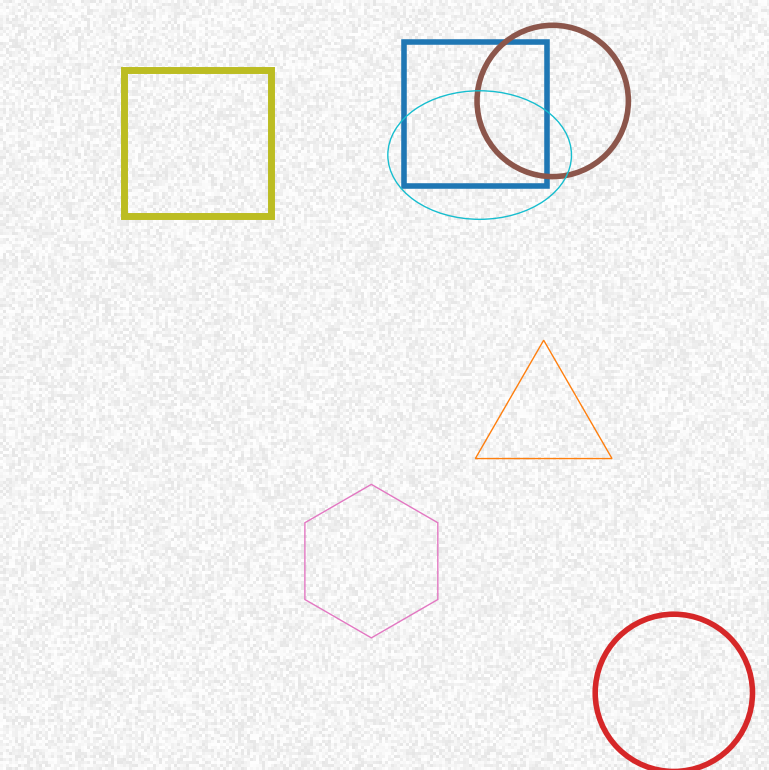[{"shape": "square", "thickness": 2, "radius": 0.47, "center": [0.617, 0.852]}, {"shape": "triangle", "thickness": 0.5, "radius": 0.51, "center": [0.706, 0.456]}, {"shape": "circle", "thickness": 2, "radius": 0.51, "center": [0.875, 0.1]}, {"shape": "circle", "thickness": 2, "radius": 0.49, "center": [0.718, 0.869]}, {"shape": "hexagon", "thickness": 0.5, "radius": 0.5, "center": [0.482, 0.271]}, {"shape": "square", "thickness": 2.5, "radius": 0.48, "center": [0.256, 0.814]}, {"shape": "oval", "thickness": 0.5, "radius": 0.6, "center": [0.623, 0.799]}]